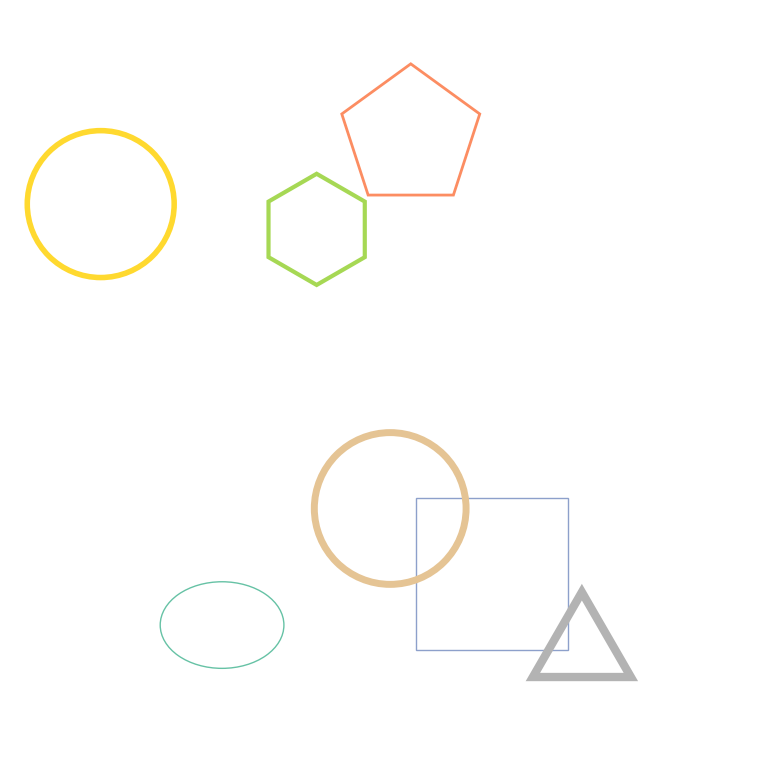[{"shape": "oval", "thickness": 0.5, "radius": 0.4, "center": [0.288, 0.188]}, {"shape": "pentagon", "thickness": 1, "radius": 0.47, "center": [0.533, 0.823]}, {"shape": "square", "thickness": 0.5, "radius": 0.5, "center": [0.639, 0.255]}, {"shape": "hexagon", "thickness": 1.5, "radius": 0.36, "center": [0.411, 0.702]}, {"shape": "circle", "thickness": 2, "radius": 0.48, "center": [0.131, 0.735]}, {"shape": "circle", "thickness": 2.5, "radius": 0.49, "center": [0.507, 0.34]}, {"shape": "triangle", "thickness": 3, "radius": 0.37, "center": [0.756, 0.157]}]